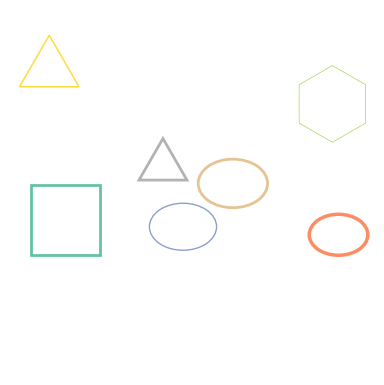[{"shape": "square", "thickness": 2, "radius": 0.45, "center": [0.169, 0.429]}, {"shape": "oval", "thickness": 2.5, "radius": 0.38, "center": [0.879, 0.39]}, {"shape": "oval", "thickness": 1, "radius": 0.44, "center": [0.475, 0.411]}, {"shape": "hexagon", "thickness": 0.5, "radius": 0.5, "center": [0.863, 0.73]}, {"shape": "triangle", "thickness": 1, "radius": 0.45, "center": [0.128, 0.819]}, {"shape": "oval", "thickness": 2, "radius": 0.45, "center": [0.605, 0.524]}, {"shape": "triangle", "thickness": 2, "radius": 0.36, "center": [0.423, 0.568]}]